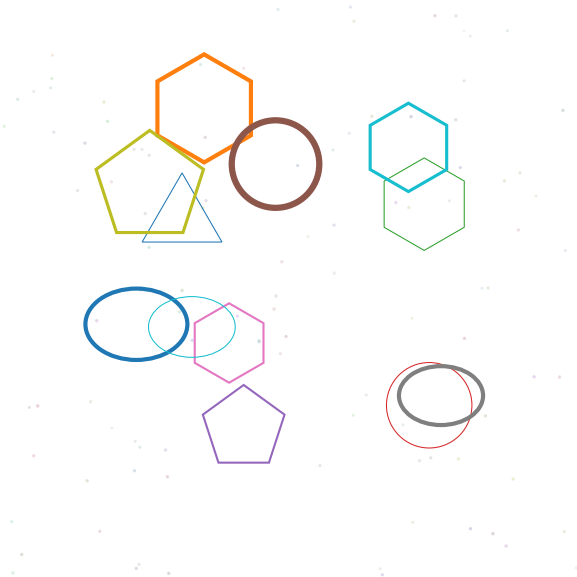[{"shape": "triangle", "thickness": 0.5, "radius": 0.4, "center": [0.315, 0.62]}, {"shape": "oval", "thickness": 2, "radius": 0.44, "center": [0.236, 0.438]}, {"shape": "hexagon", "thickness": 2, "radius": 0.47, "center": [0.354, 0.811]}, {"shape": "hexagon", "thickness": 0.5, "radius": 0.4, "center": [0.735, 0.646]}, {"shape": "circle", "thickness": 0.5, "radius": 0.37, "center": [0.743, 0.297]}, {"shape": "pentagon", "thickness": 1, "radius": 0.37, "center": [0.422, 0.258]}, {"shape": "circle", "thickness": 3, "radius": 0.38, "center": [0.477, 0.715]}, {"shape": "hexagon", "thickness": 1, "radius": 0.34, "center": [0.397, 0.405]}, {"shape": "oval", "thickness": 2, "radius": 0.36, "center": [0.764, 0.314]}, {"shape": "pentagon", "thickness": 1.5, "radius": 0.49, "center": [0.259, 0.676]}, {"shape": "oval", "thickness": 0.5, "radius": 0.38, "center": [0.332, 0.433]}, {"shape": "hexagon", "thickness": 1.5, "radius": 0.38, "center": [0.707, 0.744]}]